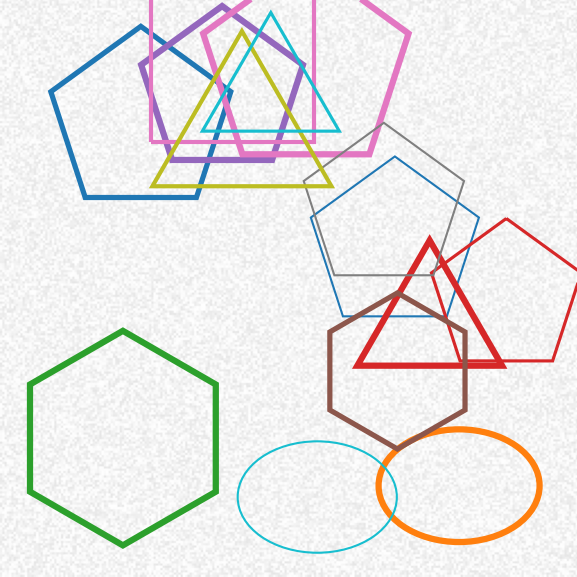[{"shape": "pentagon", "thickness": 1, "radius": 0.77, "center": [0.684, 0.575]}, {"shape": "pentagon", "thickness": 2.5, "radius": 0.82, "center": [0.244, 0.79]}, {"shape": "oval", "thickness": 3, "radius": 0.7, "center": [0.795, 0.158]}, {"shape": "hexagon", "thickness": 3, "radius": 0.93, "center": [0.213, 0.241]}, {"shape": "pentagon", "thickness": 1.5, "radius": 0.68, "center": [0.877, 0.484]}, {"shape": "triangle", "thickness": 3, "radius": 0.72, "center": [0.744, 0.438]}, {"shape": "pentagon", "thickness": 3, "radius": 0.74, "center": [0.385, 0.841]}, {"shape": "hexagon", "thickness": 2.5, "radius": 0.68, "center": [0.688, 0.357]}, {"shape": "pentagon", "thickness": 3, "radius": 0.94, "center": [0.53, 0.883]}, {"shape": "square", "thickness": 2, "radius": 0.71, "center": [0.403, 0.895]}, {"shape": "pentagon", "thickness": 1, "radius": 0.73, "center": [0.665, 0.641]}, {"shape": "triangle", "thickness": 2, "radius": 0.9, "center": [0.419, 0.766]}, {"shape": "oval", "thickness": 1, "radius": 0.69, "center": [0.549, 0.138]}, {"shape": "triangle", "thickness": 1.5, "radius": 0.68, "center": [0.469, 0.84]}]